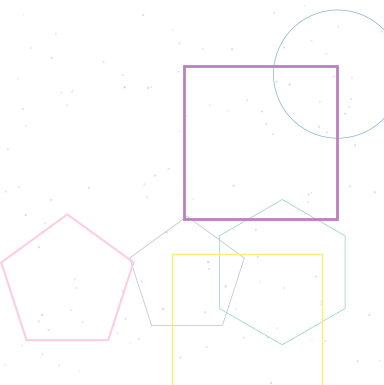[{"shape": "hexagon", "thickness": 0.5, "radius": 0.94, "center": [0.733, 0.293]}, {"shape": "pentagon", "thickness": 0.5, "radius": 0.78, "center": [0.486, 0.281]}, {"shape": "circle", "thickness": 0.5, "radius": 0.83, "center": [0.877, 0.808]}, {"shape": "pentagon", "thickness": 1.5, "radius": 0.9, "center": [0.175, 0.263]}, {"shape": "square", "thickness": 2, "radius": 0.99, "center": [0.676, 0.63]}, {"shape": "square", "thickness": 1, "radius": 0.98, "center": [0.641, 0.144]}]